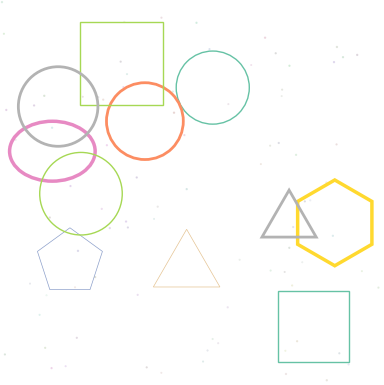[{"shape": "circle", "thickness": 1, "radius": 0.47, "center": [0.553, 0.772]}, {"shape": "square", "thickness": 1, "radius": 0.46, "center": [0.814, 0.151]}, {"shape": "circle", "thickness": 2, "radius": 0.5, "center": [0.376, 0.685]}, {"shape": "pentagon", "thickness": 0.5, "radius": 0.44, "center": [0.182, 0.32]}, {"shape": "oval", "thickness": 2.5, "radius": 0.56, "center": [0.136, 0.607]}, {"shape": "square", "thickness": 1, "radius": 0.54, "center": [0.315, 0.834]}, {"shape": "circle", "thickness": 1, "radius": 0.54, "center": [0.21, 0.497]}, {"shape": "hexagon", "thickness": 2.5, "radius": 0.56, "center": [0.87, 0.421]}, {"shape": "triangle", "thickness": 0.5, "radius": 0.5, "center": [0.485, 0.305]}, {"shape": "circle", "thickness": 2, "radius": 0.52, "center": [0.151, 0.723]}, {"shape": "triangle", "thickness": 2, "radius": 0.41, "center": [0.751, 0.425]}]